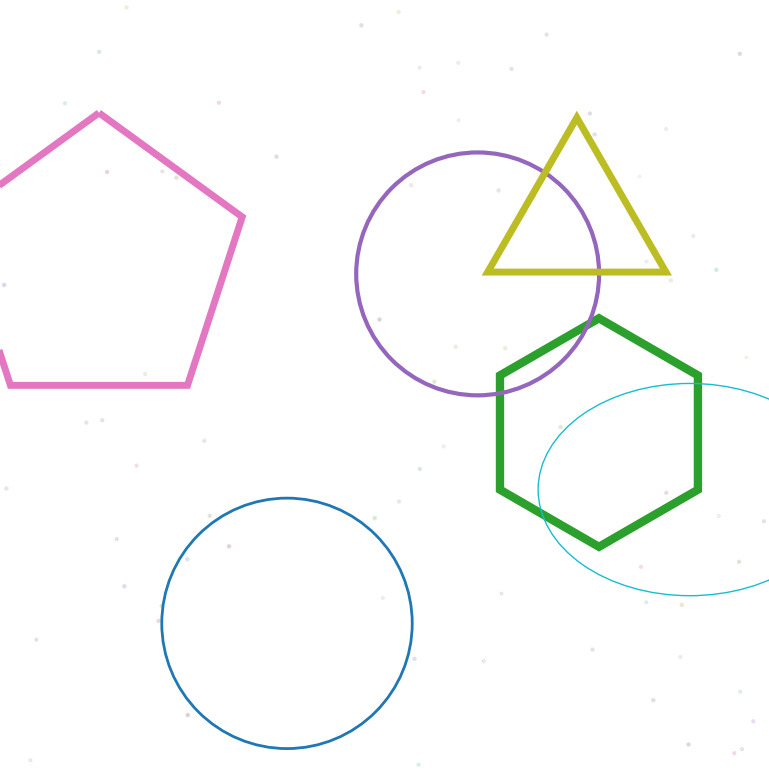[{"shape": "circle", "thickness": 1, "radius": 0.81, "center": [0.373, 0.19]}, {"shape": "hexagon", "thickness": 3, "radius": 0.74, "center": [0.778, 0.438]}, {"shape": "circle", "thickness": 1.5, "radius": 0.79, "center": [0.62, 0.644]}, {"shape": "pentagon", "thickness": 2.5, "radius": 0.98, "center": [0.129, 0.658]}, {"shape": "triangle", "thickness": 2.5, "radius": 0.67, "center": [0.749, 0.713]}, {"shape": "oval", "thickness": 0.5, "radius": 0.98, "center": [0.896, 0.364]}]